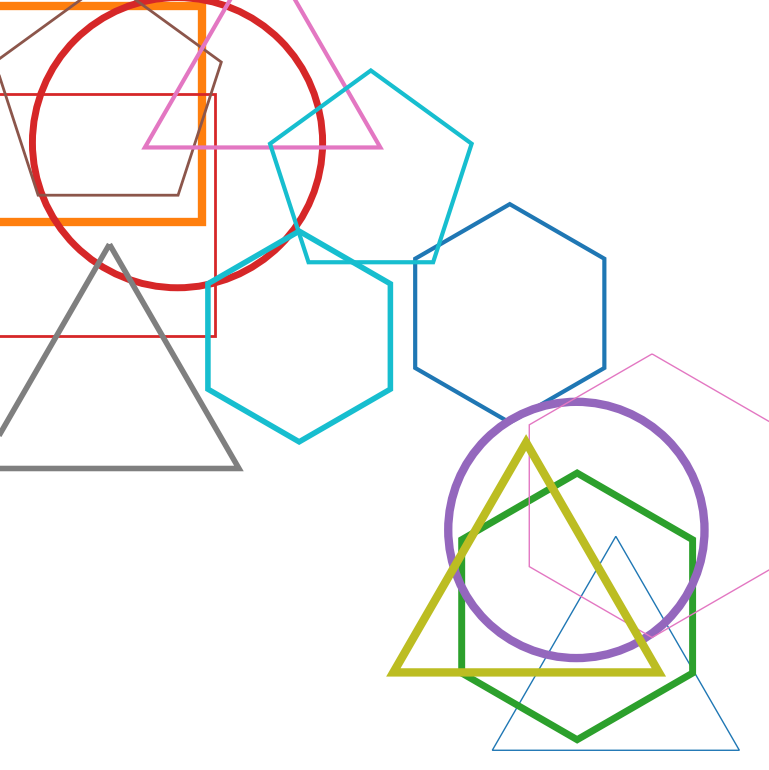[{"shape": "triangle", "thickness": 0.5, "radius": 0.93, "center": [0.8, 0.118]}, {"shape": "hexagon", "thickness": 1.5, "radius": 0.71, "center": [0.662, 0.593]}, {"shape": "square", "thickness": 3, "radius": 0.7, "center": [0.122, 0.852]}, {"shape": "hexagon", "thickness": 2.5, "radius": 0.87, "center": [0.75, 0.212]}, {"shape": "circle", "thickness": 2.5, "radius": 0.94, "center": [0.231, 0.815]}, {"shape": "square", "thickness": 1, "radius": 0.78, "center": [0.123, 0.72]}, {"shape": "circle", "thickness": 3, "radius": 0.83, "center": [0.749, 0.312]}, {"shape": "pentagon", "thickness": 1, "radius": 0.77, "center": [0.14, 0.872]}, {"shape": "triangle", "thickness": 1.5, "radius": 0.88, "center": [0.341, 0.897]}, {"shape": "hexagon", "thickness": 0.5, "radius": 0.92, "center": [0.847, 0.356]}, {"shape": "triangle", "thickness": 2, "radius": 0.97, "center": [0.142, 0.489]}, {"shape": "triangle", "thickness": 3, "radius": 1.0, "center": [0.683, 0.226]}, {"shape": "hexagon", "thickness": 2, "radius": 0.68, "center": [0.389, 0.563]}, {"shape": "pentagon", "thickness": 1.5, "radius": 0.69, "center": [0.482, 0.771]}]